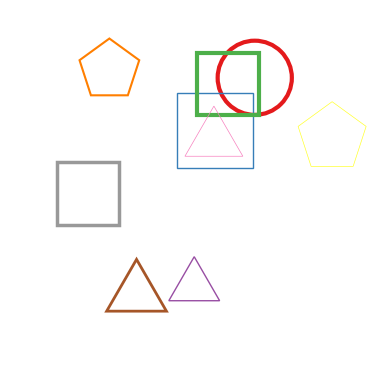[{"shape": "circle", "thickness": 3, "radius": 0.48, "center": [0.662, 0.798]}, {"shape": "square", "thickness": 1, "radius": 0.49, "center": [0.558, 0.662]}, {"shape": "square", "thickness": 3, "radius": 0.4, "center": [0.592, 0.782]}, {"shape": "triangle", "thickness": 1, "radius": 0.38, "center": [0.504, 0.257]}, {"shape": "pentagon", "thickness": 1.5, "radius": 0.41, "center": [0.284, 0.818]}, {"shape": "pentagon", "thickness": 0.5, "radius": 0.46, "center": [0.863, 0.643]}, {"shape": "triangle", "thickness": 2, "radius": 0.45, "center": [0.355, 0.237]}, {"shape": "triangle", "thickness": 0.5, "radius": 0.43, "center": [0.556, 0.638]}, {"shape": "square", "thickness": 2.5, "radius": 0.41, "center": [0.229, 0.498]}]